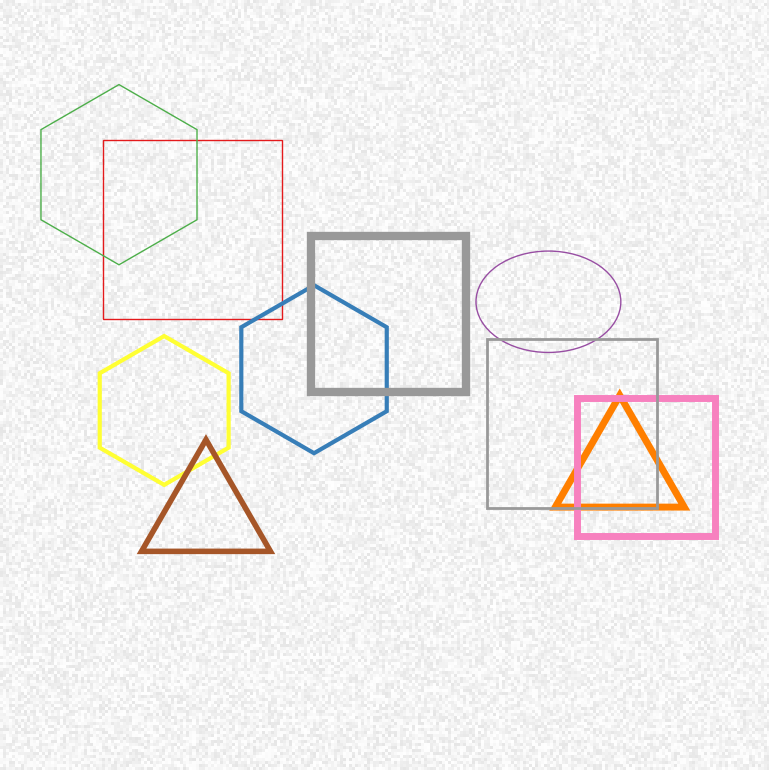[{"shape": "square", "thickness": 0.5, "radius": 0.58, "center": [0.25, 0.702]}, {"shape": "hexagon", "thickness": 1.5, "radius": 0.55, "center": [0.408, 0.52]}, {"shape": "hexagon", "thickness": 0.5, "radius": 0.59, "center": [0.155, 0.773]}, {"shape": "oval", "thickness": 0.5, "radius": 0.47, "center": [0.712, 0.608]}, {"shape": "triangle", "thickness": 2.5, "radius": 0.48, "center": [0.805, 0.39]}, {"shape": "hexagon", "thickness": 1.5, "radius": 0.48, "center": [0.213, 0.467]}, {"shape": "triangle", "thickness": 2, "radius": 0.48, "center": [0.268, 0.332]}, {"shape": "square", "thickness": 2.5, "radius": 0.45, "center": [0.839, 0.393]}, {"shape": "square", "thickness": 1, "radius": 0.55, "center": [0.743, 0.45]}, {"shape": "square", "thickness": 3, "radius": 0.51, "center": [0.505, 0.592]}]